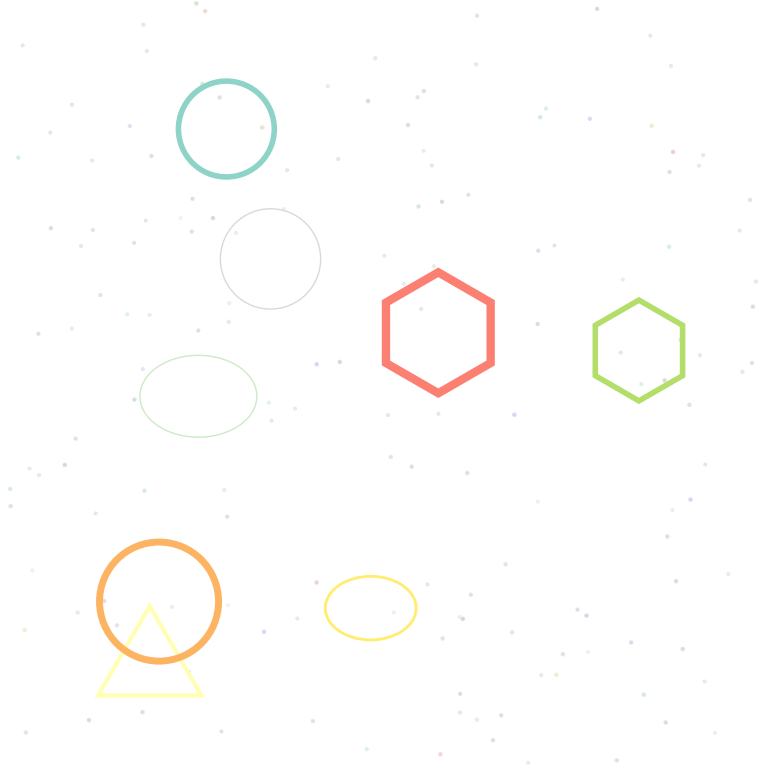[{"shape": "circle", "thickness": 2, "radius": 0.31, "center": [0.294, 0.832]}, {"shape": "triangle", "thickness": 1.5, "radius": 0.39, "center": [0.194, 0.135]}, {"shape": "hexagon", "thickness": 3, "radius": 0.39, "center": [0.569, 0.568]}, {"shape": "circle", "thickness": 2.5, "radius": 0.39, "center": [0.207, 0.219]}, {"shape": "hexagon", "thickness": 2, "radius": 0.33, "center": [0.83, 0.545]}, {"shape": "circle", "thickness": 0.5, "radius": 0.33, "center": [0.351, 0.664]}, {"shape": "oval", "thickness": 0.5, "radius": 0.38, "center": [0.258, 0.485]}, {"shape": "oval", "thickness": 1, "radius": 0.3, "center": [0.481, 0.21]}]